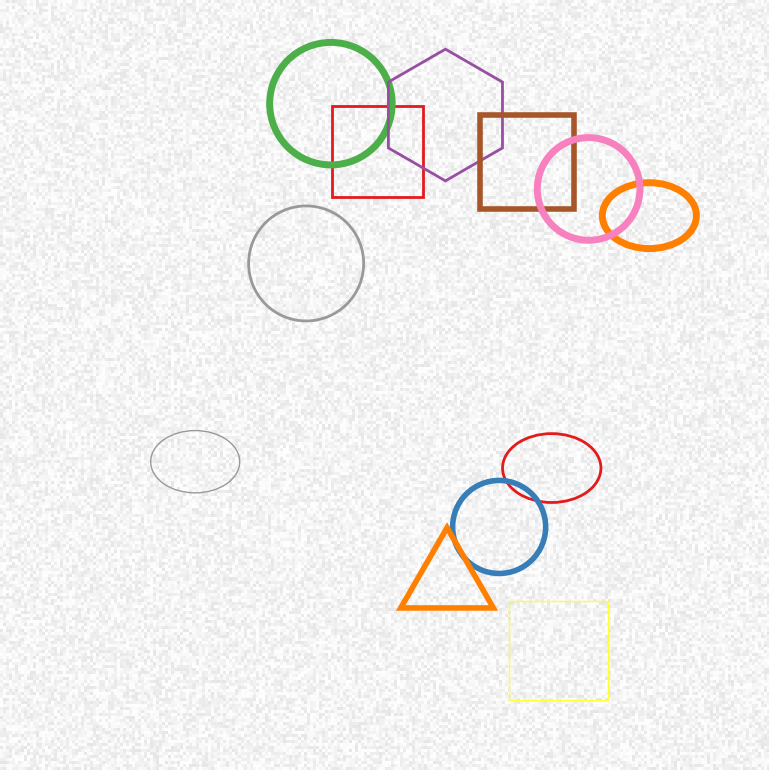[{"shape": "square", "thickness": 1, "radius": 0.29, "center": [0.49, 0.803]}, {"shape": "oval", "thickness": 1, "radius": 0.32, "center": [0.717, 0.392]}, {"shape": "circle", "thickness": 2, "radius": 0.3, "center": [0.648, 0.316]}, {"shape": "circle", "thickness": 2.5, "radius": 0.4, "center": [0.43, 0.865]}, {"shape": "hexagon", "thickness": 1, "radius": 0.43, "center": [0.578, 0.851]}, {"shape": "triangle", "thickness": 2, "radius": 0.35, "center": [0.581, 0.245]}, {"shape": "oval", "thickness": 2.5, "radius": 0.31, "center": [0.843, 0.72]}, {"shape": "square", "thickness": 0.5, "radius": 0.32, "center": [0.726, 0.155]}, {"shape": "square", "thickness": 2, "radius": 0.3, "center": [0.684, 0.79]}, {"shape": "circle", "thickness": 2.5, "radius": 0.33, "center": [0.764, 0.755]}, {"shape": "circle", "thickness": 1, "radius": 0.37, "center": [0.398, 0.658]}, {"shape": "oval", "thickness": 0.5, "radius": 0.29, "center": [0.253, 0.4]}]